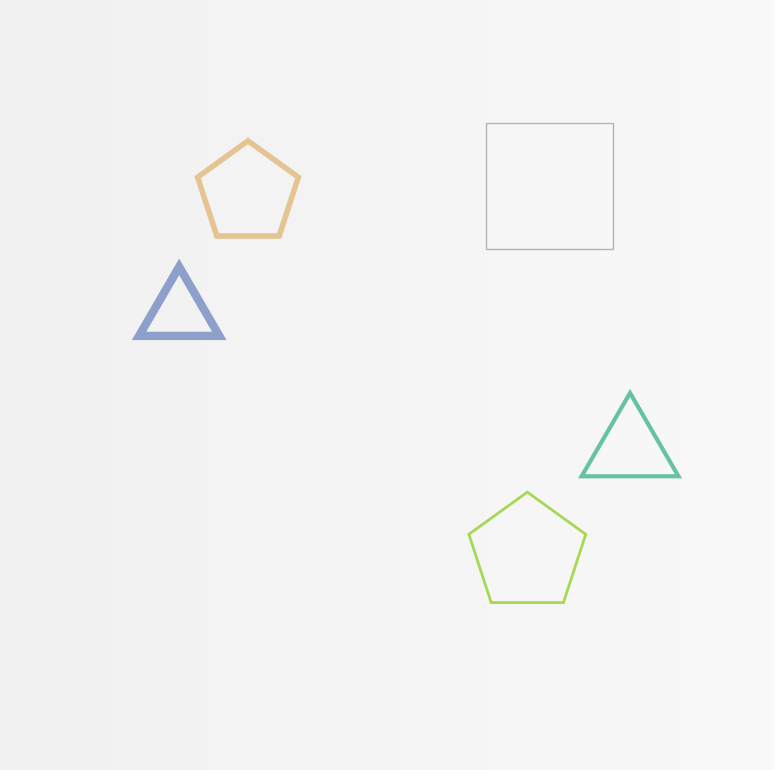[{"shape": "triangle", "thickness": 1.5, "radius": 0.36, "center": [0.813, 0.418]}, {"shape": "triangle", "thickness": 3, "radius": 0.3, "center": [0.231, 0.594]}, {"shape": "pentagon", "thickness": 1, "radius": 0.4, "center": [0.68, 0.282]}, {"shape": "pentagon", "thickness": 2, "radius": 0.34, "center": [0.32, 0.749]}, {"shape": "square", "thickness": 0.5, "radius": 0.41, "center": [0.709, 0.759]}]